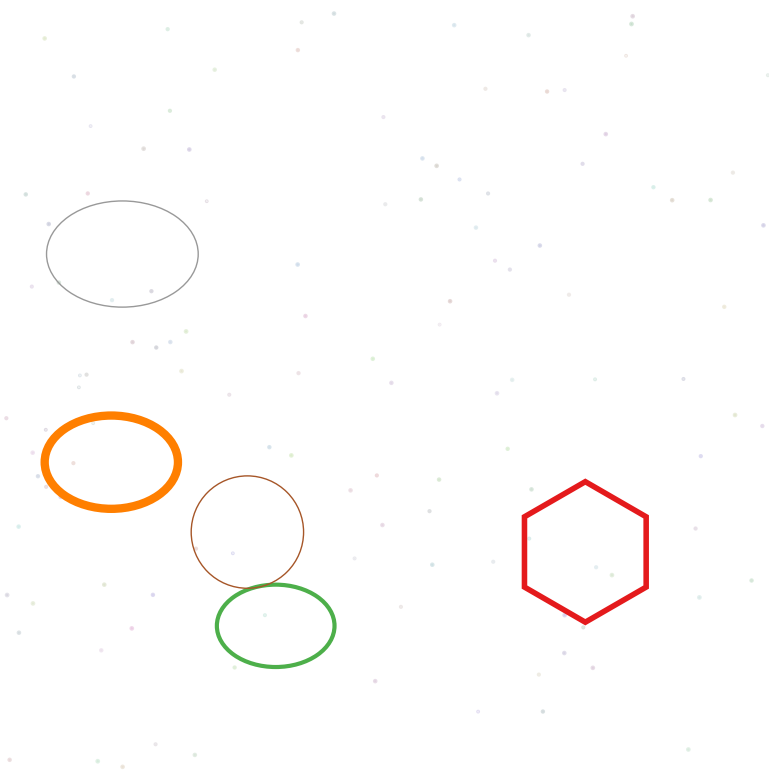[{"shape": "hexagon", "thickness": 2, "radius": 0.46, "center": [0.76, 0.283]}, {"shape": "oval", "thickness": 1.5, "radius": 0.38, "center": [0.358, 0.187]}, {"shape": "oval", "thickness": 3, "radius": 0.43, "center": [0.145, 0.4]}, {"shape": "circle", "thickness": 0.5, "radius": 0.36, "center": [0.321, 0.309]}, {"shape": "oval", "thickness": 0.5, "radius": 0.49, "center": [0.159, 0.67]}]